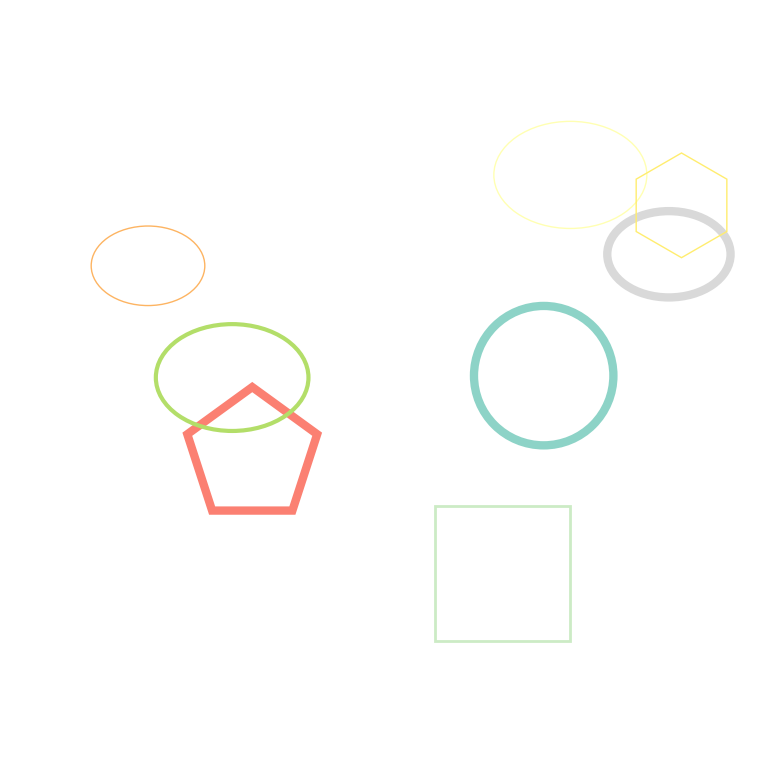[{"shape": "circle", "thickness": 3, "radius": 0.45, "center": [0.706, 0.512]}, {"shape": "oval", "thickness": 0.5, "radius": 0.5, "center": [0.741, 0.773]}, {"shape": "pentagon", "thickness": 3, "radius": 0.44, "center": [0.328, 0.409]}, {"shape": "oval", "thickness": 0.5, "radius": 0.37, "center": [0.192, 0.655]}, {"shape": "oval", "thickness": 1.5, "radius": 0.5, "center": [0.301, 0.51]}, {"shape": "oval", "thickness": 3, "radius": 0.4, "center": [0.869, 0.67]}, {"shape": "square", "thickness": 1, "radius": 0.44, "center": [0.652, 0.255]}, {"shape": "hexagon", "thickness": 0.5, "radius": 0.34, "center": [0.885, 0.733]}]